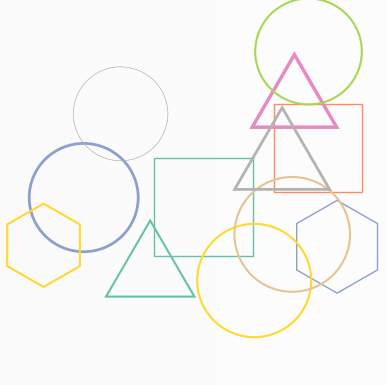[{"shape": "square", "thickness": 1, "radius": 0.64, "center": [0.525, 0.462]}, {"shape": "triangle", "thickness": 1.5, "radius": 0.66, "center": [0.388, 0.295]}, {"shape": "square", "thickness": 1, "radius": 0.57, "center": [0.82, 0.615]}, {"shape": "hexagon", "thickness": 1, "radius": 0.6, "center": [0.87, 0.359]}, {"shape": "circle", "thickness": 2, "radius": 0.7, "center": [0.216, 0.487]}, {"shape": "triangle", "thickness": 2.5, "radius": 0.63, "center": [0.76, 0.733]}, {"shape": "circle", "thickness": 1.5, "radius": 0.69, "center": [0.796, 0.866]}, {"shape": "hexagon", "thickness": 1.5, "radius": 0.54, "center": [0.112, 0.363]}, {"shape": "circle", "thickness": 1.5, "radius": 0.74, "center": [0.656, 0.271]}, {"shape": "circle", "thickness": 1.5, "radius": 0.75, "center": [0.754, 0.391]}, {"shape": "circle", "thickness": 0.5, "radius": 0.61, "center": [0.311, 0.704]}, {"shape": "triangle", "thickness": 2, "radius": 0.71, "center": [0.728, 0.579]}]